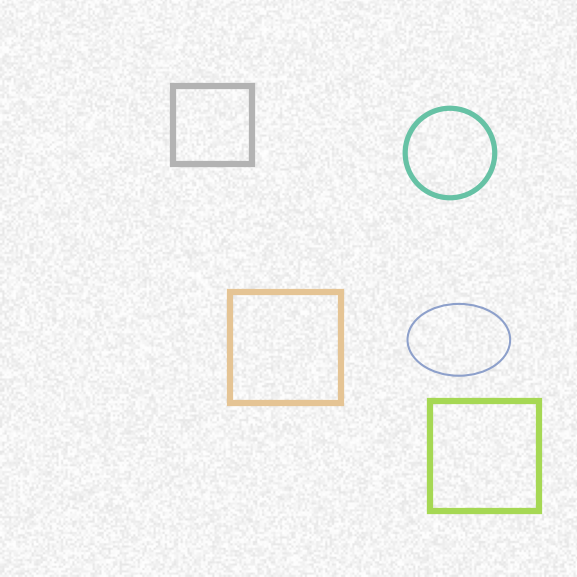[{"shape": "circle", "thickness": 2.5, "radius": 0.39, "center": [0.779, 0.734]}, {"shape": "oval", "thickness": 1, "radius": 0.44, "center": [0.795, 0.411]}, {"shape": "square", "thickness": 3, "radius": 0.47, "center": [0.839, 0.21]}, {"shape": "square", "thickness": 3, "radius": 0.48, "center": [0.494, 0.397]}, {"shape": "square", "thickness": 3, "radius": 0.34, "center": [0.368, 0.782]}]